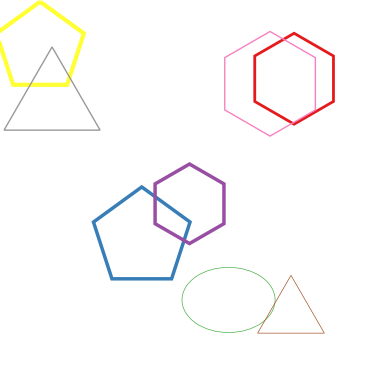[{"shape": "hexagon", "thickness": 2, "radius": 0.59, "center": [0.764, 0.796]}, {"shape": "pentagon", "thickness": 2.5, "radius": 0.66, "center": [0.368, 0.382]}, {"shape": "oval", "thickness": 0.5, "radius": 0.6, "center": [0.594, 0.221]}, {"shape": "hexagon", "thickness": 2.5, "radius": 0.52, "center": [0.492, 0.471]}, {"shape": "pentagon", "thickness": 3, "radius": 0.6, "center": [0.104, 0.876]}, {"shape": "triangle", "thickness": 0.5, "radius": 0.5, "center": [0.756, 0.185]}, {"shape": "hexagon", "thickness": 1, "radius": 0.68, "center": [0.701, 0.782]}, {"shape": "triangle", "thickness": 1, "radius": 0.72, "center": [0.135, 0.734]}]